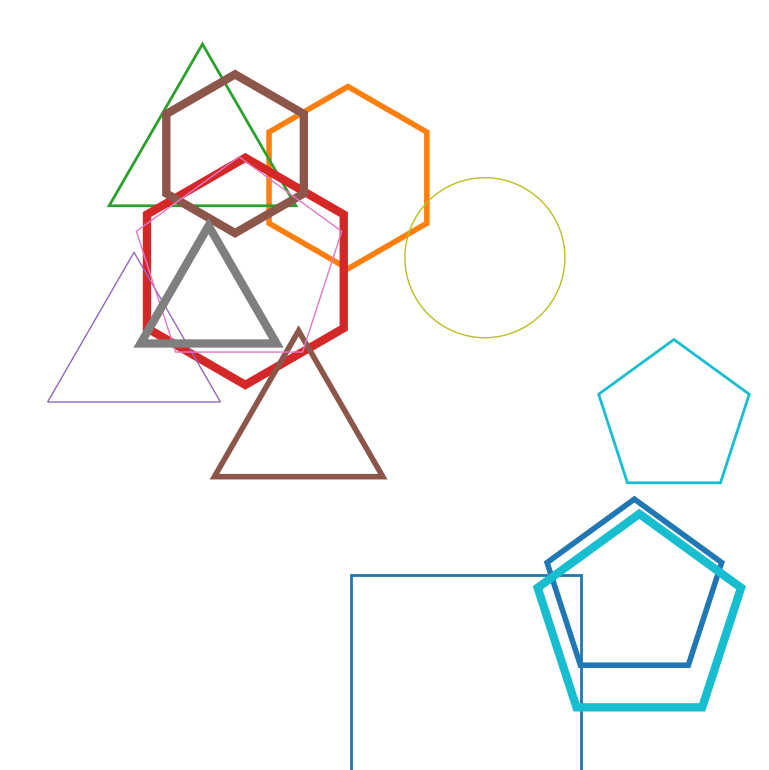[{"shape": "pentagon", "thickness": 2, "radius": 0.6, "center": [0.824, 0.233]}, {"shape": "square", "thickness": 1, "radius": 0.75, "center": [0.605, 0.103]}, {"shape": "hexagon", "thickness": 2, "radius": 0.59, "center": [0.452, 0.769]}, {"shape": "triangle", "thickness": 1, "radius": 0.7, "center": [0.263, 0.803]}, {"shape": "hexagon", "thickness": 3, "radius": 0.74, "center": [0.319, 0.648]}, {"shape": "triangle", "thickness": 0.5, "radius": 0.65, "center": [0.174, 0.543]}, {"shape": "hexagon", "thickness": 3, "radius": 0.52, "center": [0.305, 0.8]}, {"shape": "triangle", "thickness": 2, "radius": 0.63, "center": [0.388, 0.444]}, {"shape": "pentagon", "thickness": 0.5, "radius": 0.7, "center": [0.31, 0.656]}, {"shape": "triangle", "thickness": 3, "radius": 0.51, "center": [0.271, 0.605]}, {"shape": "circle", "thickness": 0.5, "radius": 0.52, "center": [0.63, 0.665]}, {"shape": "pentagon", "thickness": 1, "radius": 0.51, "center": [0.875, 0.456]}, {"shape": "pentagon", "thickness": 3, "radius": 0.69, "center": [0.83, 0.194]}]